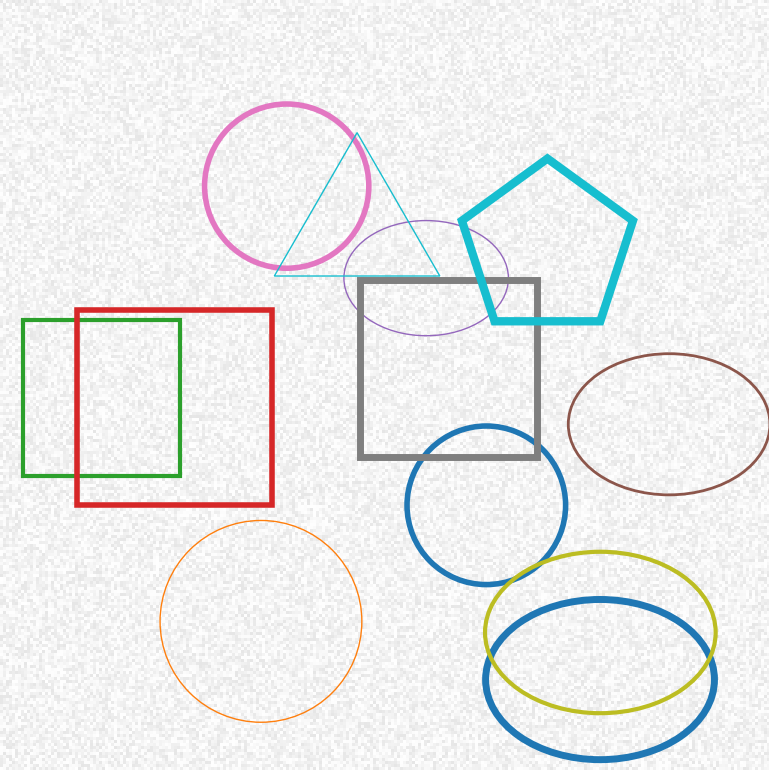[{"shape": "circle", "thickness": 2, "radius": 0.51, "center": [0.632, 0.344]}, {"shape": "oval", "thickness": 2.5, "radius": 0.74, "center": [0.779, 0.117]}, {"shape": "circle", "thickness": 0.5, "radius": 0.66, "center": [0.339, 0.193]}, {"shape": "square", "thickness": 1.5, "radius": 0.51, "center": [0.132, 0.483]}, {"shape": "square", "thickness": 2, "radius": 0.63, "center": [0.226, 0.47]}, {"shape": "oval", "thickness": 0.5, "radius": 0.53, "center": [0.553, 0.639]}, {"shape": "oval", "thickness": 1, "radius": 0.65, "center": [0.869, 0.449]}, {"shape": "circle", "thickness": 2, "radius": 0.53, "center": [0.372, 0.758]}, {"shape": "square", "thickness": 2.5, "radius": 0.57, "center": [0.582, 0.522]}, {"shape": "oval", "thickness": 1.5, "radius": 0.75, "center": [0.78, 0.179]}, {"shape": "triangle", "thickness": 0.5, "radius": 0.62, "center": [0.464, 0.704]}, {"shape": "pentagon", "thickness": 3, "radius": 0.58, "center": [0.711, 0.677]}]